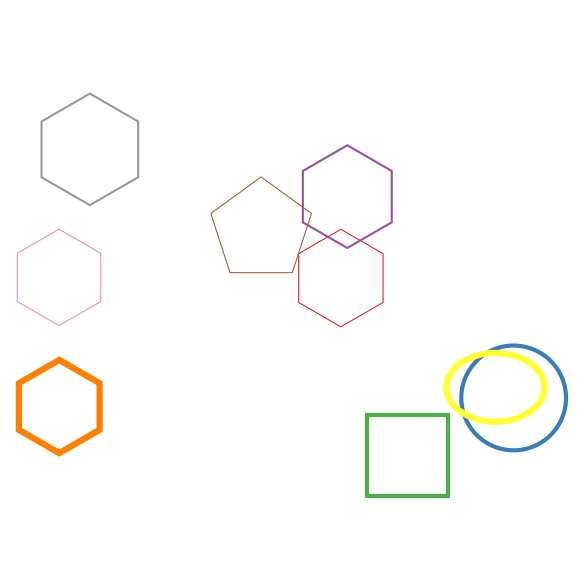[{"shape": "hexagon", "thickness": 0.5, "radius": 0.42, "center": [0.59, 0.518]}, {"shape": "circle", "thickness": 2, "radius": 0.45, "center": [0.889, 0.31]}, {"shape": "square", "thickness": 2, "radius": 0.35, "center": [0.706, 0.211]}, {"shape": "hexagon", "thickness": 1, "radius": 0.44, "center": [0.601, 0.659]}, {"shape": "hexagon", "thickness": 3, "radius": 0.4, "center": [0.103, 0.295]}, {"shape": "oval", "thickness": 3, "radius": 0.42, "center": [0.858, 0.328]}, {"shape": "pentagon", "thickness": 0.5, "radius": 0.46, "center": [0.452, 0.601]}, {"shape": "hexagon", "thickness": 0.5, "radius": 0.42, "center": [0.102, 0.519]}, {"shape": "hexagon", "thickness": 1, "radius": 0.48, "center": [0.156, 0.74]}]